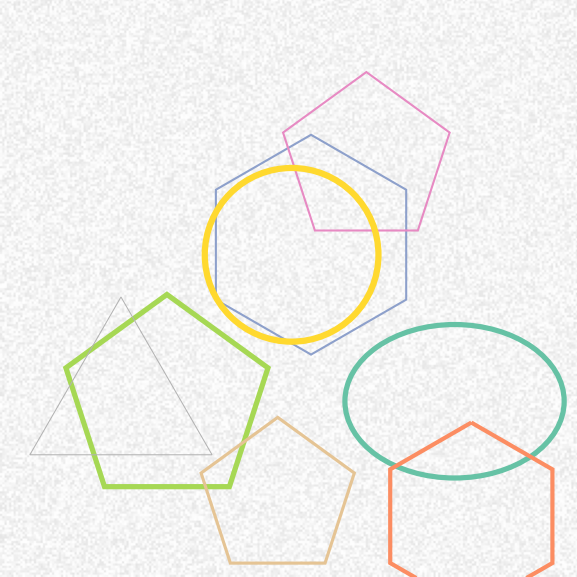[{"shape": "oval", "thickness": 2.5, "radius": 0.95, "center": [0.787, 0.304]}, {"shape": "hexagon", "thickness": 2, "radius": 0.81, "center": [0.816, 0.105]}, {"shape": "hexagon", "thickness": 1, "radius": 0.95, "center": [0.539, 0.575]}, {"shape": "pentagon", "thickness": 1, "radius": 0.76, "center": [0.634, 0.723]}, {"shape": "pentagon", "thickness": 2.5, "radius": 0.92, "center": [0.289, 0.305]}, {"shape": "circle", "thickness": 3, "radius": 0.75, "center": [0.505, 0.558]}, {"shape": "pentagon", "thickness": 1.5, "radius": 0.7, "center": [0.481, 0.137]}, {"shape": "triangle", "thickness": 0.5, "radius": 0.91, "center": [0.209, 0.303]}]